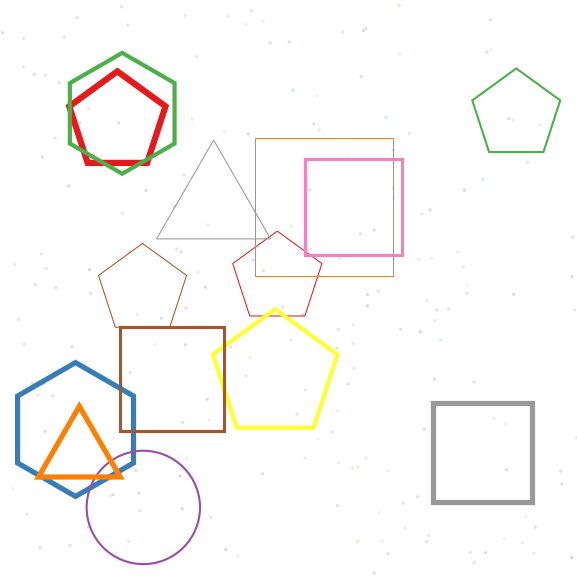[{"shape": "pentagon", "thickness": 3, "radius": 0.44, "center": [0.203, 0.788]}, {"shape": "pentagon", "thickness": 0.5, "radius": 0.41, "center": [0.48, 0.518]}, {"shape": "hexagon", "thickness": 2.5, "radius": 0.58, "center": [0.131, 0.255]}, {"shape": "hexagon", "thickness": 2, "radius": 0.52, "center": [0.212, 0.803]}, {"shape": "pentagon", "thickness": 1, "radius": 0.4, "center": [0.894, 0.801]}, {"shape": "circle", "thickness": 1, "radius": 0.49, "center": [0.248, 0.12]}, {"shape": "square", "thickness": 0.5, "radius": 0.59, "center": [0.561, 0.64]}, {"shape": "triangle", "thickness": 2.5, "radius": 0.41, "center": [0.137, 0.214]}, {"shape": "pentagon", "thickness": 2, "radius": 0.57, "center": [0.476, 0.35]}, {"shape": "square", "thickness": 1.5, "radius": 0.45, "center": [0.298, 0.343]}, {"shape": "pentagon", "thickness": 0.5, "radius": 0.4, "center": [0.247, 0.497]}, {"shape": "square", "thickness": 1.5, "radius": 0.42, "center": [0.612, 0.641]}, {"shape": "triangle", "thickness": 0.5, "radius": 0.57, "center": [0.37, 0.643]}, {"shape": "square", "thickness": 2.5, "radius": 0.43, "center": [0.835, 0.216]}]